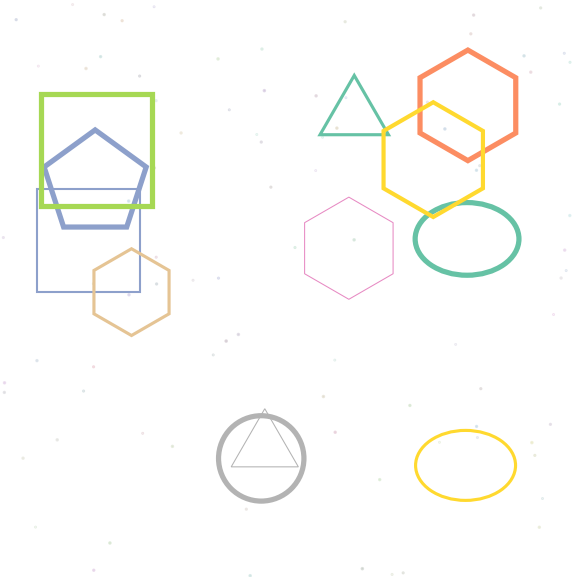[{"shape": "oval", "thickness": 2.5, "radius": 0.45, "center": [0.809, 0.585]}, {"shape": "triangle", "thickness": 1.5, "radius": 0.34, "center": [0.613, 0.8]}, {"shape": "hexagon", "thickness": 2.5, "radius": 0.48, "center": [0.81, 0.817]}, {"shape": "square", "thickness": 1, "radius": 0.45, "center": [0.153, 0.582]}, {"shape": "pentagon", "thickness": 2.5, "radius": 0.46, "center": [0.165, 0.681]}, {"shape": "hexagon", "thickness": 0.5, "radius": 0.44, "center": [0.604, 0.569]}, {"shape": "square", "thickness": 2.5, "radius": 0.48, "center": [0.167, 0.74]}, {"shape": "oval", "thickness": 1.5, "radius": 0.43, "center": [0.806, 0.193]}, {"shape": "hexagon", "thickness": 2, "radius": 0.5, "center": [0.75, 0.723]}, {"shape": "hexagon", "thickness": 1.5, "radius": 0.38, "center": [0.228, 0.493]}, {"shape": "triangle", "thickness": 0.5, "radius": 0.34, "center": [0.458, 0.224]}, {"shape": "circle", "thickness": 2.5, "radius": 0.37, "center": [0.452, 0.205]}]